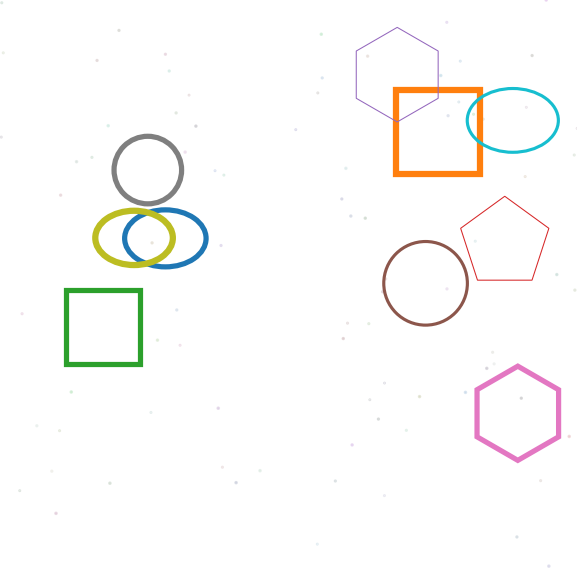[{"shape": "oval", "thickness": 2.5, "radius": 0.35, "center": [0.286, 0.586]}, {"shape": "square", "thickness": 3, "radius": 0.36, "center": [0.759, 0.77]}, {"shape": "square", "thickness": 2.5, "radius": 0.32, "center": [0.179, 0.433]}, {"shape": "pentagon", "thickness": 0.5, "radius": 0.4, "center": [0.874, 0.579]}, {"shape": "hexagon", "thickness": 0.5, "radius": 0.41, "center": [0.688, 0.87]}, {"shape": "circle", "thickness": 1.5, "radius": 0.36, "center": [0.737, 0.509]}, {"shape": "hexagon", "thickness": 2.5, "radius": 0.41, "center": [0.897, 0.284]}, {"shape": "circle", "thickness": 2.5, "radius": 0.29, "center": [0.256, 0.705]}, {"shape": "oval", "thickness": 3, "radius": 0.34, "center": [0.232, 0.587]}, {"shape": "oval", "thickness": 1.5, "radius": 0.39, "center": [0.888, 0.791]}]